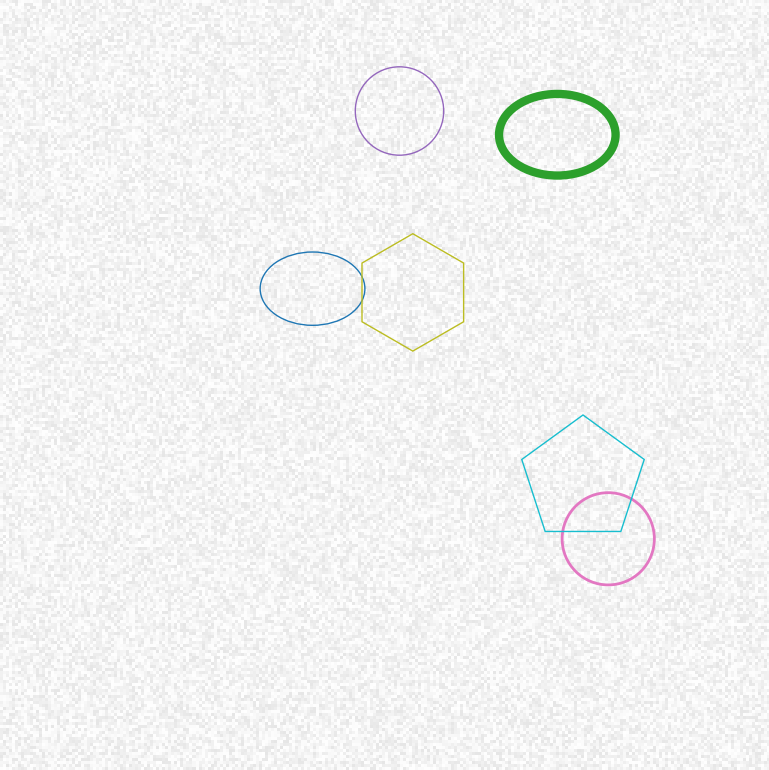[{"shape": "oval", "thickness": 0.5, "radius": 0.34, "center": [0.406, 0.625]}, {"shape": "oval", "thickness": 3, "radius": 0.38, "center": [0.724, 0.825]}, {"shape": "circle", "thickness": 0.5, "radius": 0.29, "center": [0.519, 0.856]}, {"shape": "circle", "thickness": 1, "radius": 0.3, "center": [0.79, 0.3]}, {"shape": "hexagon", "thickness": 0.5, "radius": 0.38, "center": [0.536, 0.62]}, {"shape": "pentagon", "thickness": 0.5, "radius": 0.42, "center": [0.757, 0.377]}]